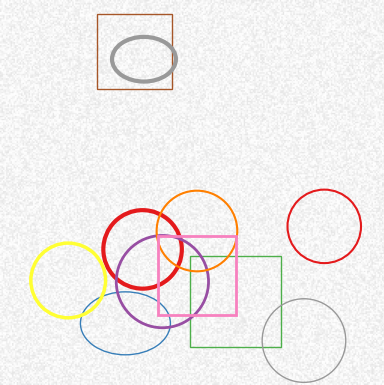[{"shape": "circle", "thickness": 1.5, "radius": 0.48, "center": [0.842, 0.412]}, {"shape": "circle", "thickness": 3, "radius": 0.51, "center": [0.37, 0.352]}, {"shape": "oval", "thickness": 1, "radius": 0.58, "center": [0.326, 0.16]}, {"shape": "square", "thickness": 1, "radius": 0.59, "center": [0.611, 0.218]}, {"shape": "circle", "thickness": 2, "radius": 0.6, "center": [0.422, 0.269]}, {"shape": "circle", "thickness": 1.5, "radius": 0.52, "center": [0.512, 0.4]}, {"shape": "circle", "thickness": 2.5, "radius": 0.49, "center": [0.177, 0.272]}, {"shape": "square", "thickness": 1, "radius": 0.49, "center": [0.35, 0.866]}, {"shape": "square", "thickness": 2, "radius": 0.51, "center": [0.511, 0.284]}, {"shape": "circle", "thickness": 1, "radius": 0.54, "center": [0.79, 0.115]}, {"shape": "oval", "thickness": 3, "radius": 0.41, "center": [0.374, 0.846]}]